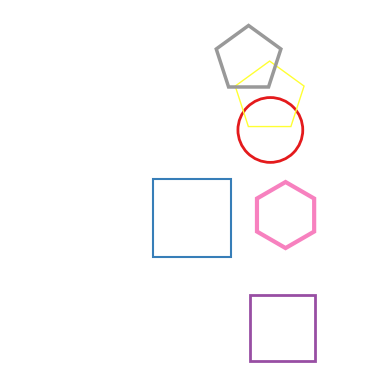[{"shape": "circle", "thickness": 2, "radius": 0.42, "center": [0.702, 0.662]}, {"shape": "square", "thickness": 1.5, "radius": 0.51, "center": [0.499, 0.433]}, {"shape": "square", "thickness": 2, "radius": 0.43, "center": [0.734, 0.148]}, {"shape": "pentagon", "thickness": 1, "radius": 0.47, "center": [0.7, 0.747]}, {"shape": "hexagon", "thickness": 3, "radius": 0.43, "center": [0.742, 0.441]}, {"shape": "pentagon", "thickness": 2.5, "radius": 0.44, "center": [0.646, 0.845]}]